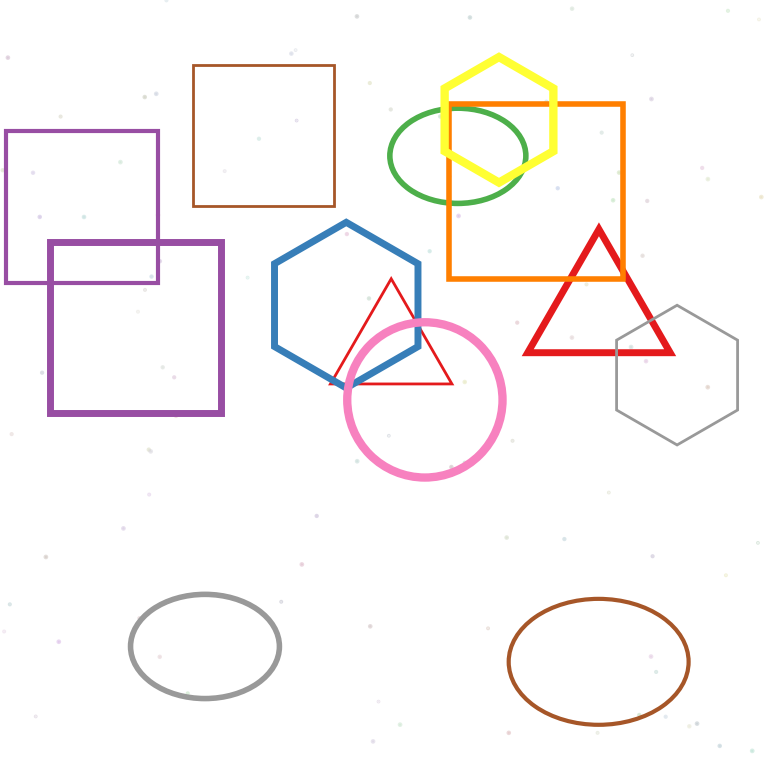[{"shape": "triangle", "thickness": 1, "radius": 0.46, "center": [0.508, 0.547]}, {"shape": "triangle", "thickness": 2.5, "radius": 0.53, "center": [0.778, 0.595]}, {"shape": "hexagon", "thickness": 2.5, "radius": 0.54, "center": [0.45, 0.604]}, {"shape": "oval", "thickness": 2, "radius": 0.44, "center": [0.595, 0.798]}, {"shape": "square", "thickness": 1.5, "radius": 0.49, "center": [0.107, 0.731]}, {"shape": "square", "thickness": 2.5, "radius": 0.56, "center": [0.176, 0.574]}, {"shape": "square", "thickness": 2, "radius": 0.57, "center": [0.696, 0.751]}, {"shape": "hexagon", "thickness": 3, "radius": 0.41, "center": [0.648, 0.844]}, {"shape": "oval", "thickness": 1.5, "radius": 0.58, "center": [0.777, 0.14]}, {"shape": "square", "thickness": 1, "radius": 0.46, "center": [0.342, 0.825]}, {"shape": "circle", "thickness": 3, "radius": 0.5, "center": [0.552, 0.481]}, {"shape": "oval", "thickness": 2, "radius": 0.48, "center": [0.266, 0.16]}, {"shape": "hexagon", "thickness": 1, "radius": 0.45, "center": [0.879, 0.513]}]